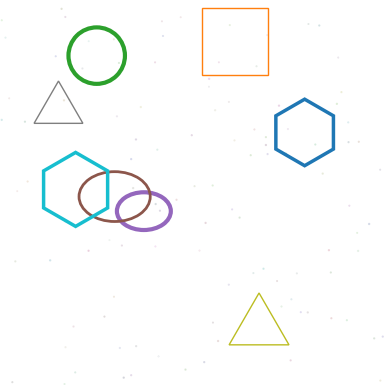[{"shape": "hexagon", "thickness": 2.5, "radius": 0.43, "center": [0.791, 0.656]}, {"shape": "square", "thickness": 1, "radius": 0.43, "center": [0.61, 0.892]}, {"shape": "circle", "thickness": 3, "radius": 0.37, "center": [0.251, 0.856]}, {"shape": "oval", "thickness": 3, "radius": 0.35, "center": [0.374, 0.452]}, {"shape": "oval", "thickness": 2, "radius": 0.46, "center": [0.298, 0.489]}, {"shape": "triangle", "thickness": 1, "radius": 0.37, "center": [0.152, 0.716]}, {"shape": "triangle", "thickness": 1, "radius": 0.45, "center": [0.673, 0.149]}, {"shape": "hexagon", "thickness": 2.5, "radius": 0.48, "center": [0.196, 0.508]}]